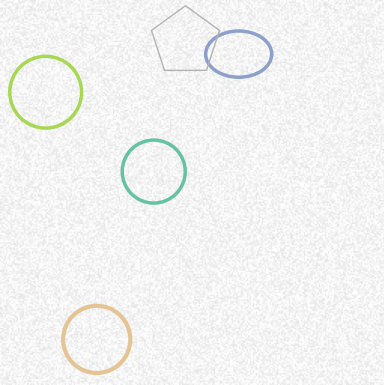[{"shape": "circle", "thickness": 2.5, "radius": 0.41, "center": [0.399, 0.554]}, {"shape": "oval", "thickness": 2.5, "radius": 0.43, "center": [0.62, 0.859]}, {"shape": "circle", "thickness": 2.5, "radius": 0.47, "center": [0.119, 0.761]}, {"shape": "circle", "thickness": 3, "radius": 0.44, "center": [0.251, 0.118]}, {"shape": "pentagon", "thickness": 1, "radius": 0.46, "center": [0.482, 0.892]}]